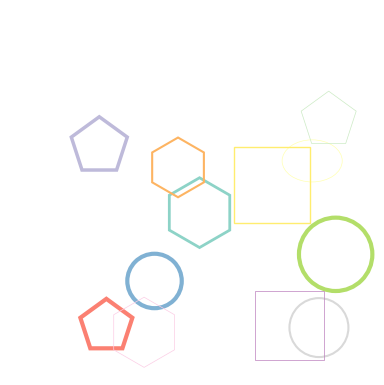[{"shape": "hexagon", "thickness": 2, "radius": 0.45, "center": [0.518, 0.448]}, {"shape": "oval", "thickness": 0.5, "radius": 0.39, "center": [0.811, 0.582]}, {"shape": "pentagon", "thickness": 2.5, "radius": 0.38, "center": [0.258, 0.62]}, {"shape": "pentagon", "thickness": 3, "radius": 0.36, "center": [0.276, 0.153]}, {"shape": "circle", "thickness": 3, "radius": 0.35, "center": [0.401, 0.27]}, {"shape": "hexagon", "thickness": 1.5, "radius": 0.39, "center": [0.462, 0.565]}, {"shape": "circle", "thickness": 3, "radius": 0.48, "center": [0.872, 0.339]}, {"shape": "hexagon", "thickness": 0.5, "radius": 0.46, "center": [0.374, 0.137]}, {"shape": "circle", "thickness": 1.5, "radius": 0.38, "center": [0.828, 0.149]}, {"shape": "square", "thickness": 0.5, "radius": 0.45, "center": [0.752, 0.154]}, {"shape": "pentagon", "thickness": 0.5, "radius": 0.38, "center": [0.854, 0.688]}, {"shape": "square", "thickness": 1, "radius": 0.49, "center": [0.706, 0.519]}]